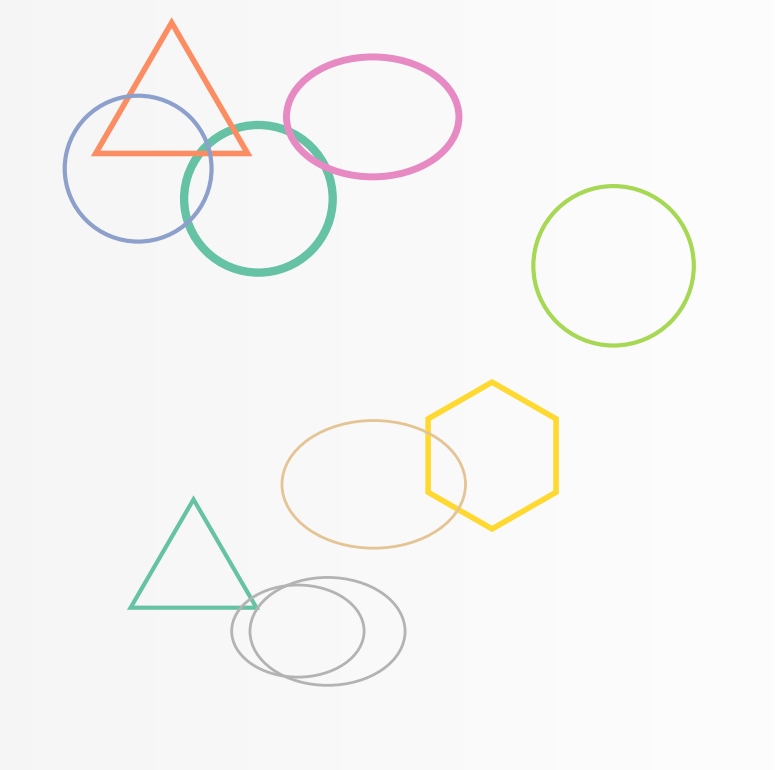[{"shape": "triangle", "thickness": 1.5, "radius": 0.47, "center": [0.25, 0.258]}, {"shape": "circle", "thickness": 3, "radius": 0.48, "center": [0.333, 0.742]}, {"shape": "triangle", "thickness": 2, "radius": 0.57, "center": [0.221, 0.857]}, {"shape": "circle", "thickness": 1.5, "radius": 0.47, "center": [0.178, 0.781]}, {"shape": "oval", "thickness": 2.5, "radius": 0.56, "center": [0.481, 0.848]}, {"shape": "circle", "thickness": 1.5, "radius": 0.52, "center": [0.792, 0.655]}, {"shape": "hexagon", "thickness": 2, "radius": 0.48, "center": [0.635, 0.408]}, {"shape": "oval", "thickness": 1, "radius": 0.59, "center": [0.482, 0.371]}, {"shape": "oval", "thickness": 1, "radius": 0.5, "center": [0.423, 0.18]}, {"shape": "oval", "thickness": 1, "radius": 0.43, "center": [0.384, 0.18]}]